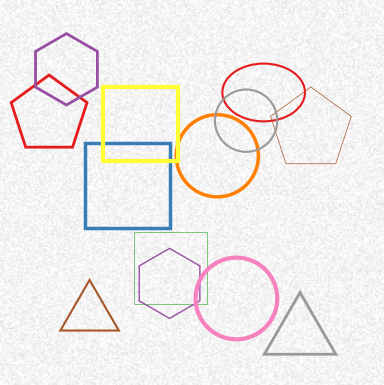[{"shape": "pentagon", "thickness": 2, "radius": 0.52, "center": [0.128, 0.702]}, {"shape": "oval", "thickness": 1.5, "radius": 0.54, "center": [0.685, 0.76]}, {"shape": "square", "thickness": 2.5, "radius": 0.55, "center": [0.331, 0.519]}, {"shape": "square", "thickness": 0.5, "radius": 0.47, "center": [0.443, 0.304]}, {"shape": "hexagon", "thickness": 1, "radius": 0.45, "center": [0.44, 0.264]}, {"shape": "hexagon", "thickness": 2, "radius": 0.46, "center": [0.173, 0.82]}, {"shape": "circle", "thickness": 2.5, "radius": 0.53, "center": [0.564, 0.595]}, {"shape": "square", "thickness": 3, "radius": 0.48, "center": [0.365, 0.678]}, {"shape": "pentagon", "thickness": 0.5, "radius": 0.55, "center": [0.807, 0.664]}, {"shape": "triangle", "thickness": 1.5, "radius": 0.44, "center": [0.233, 0.185]}, {"shape": "circle", "thickness": 3, "radius": 0.53, "center": [0.614, 0.225]}, {"shape": "circle", "thickness": 1.5, "radius": 0.4, "center": [0.639, 0.687]}, {"shape": "triangle", "thickness": 2, "radius": 0.53, "center": [0.779, 0.133]}]